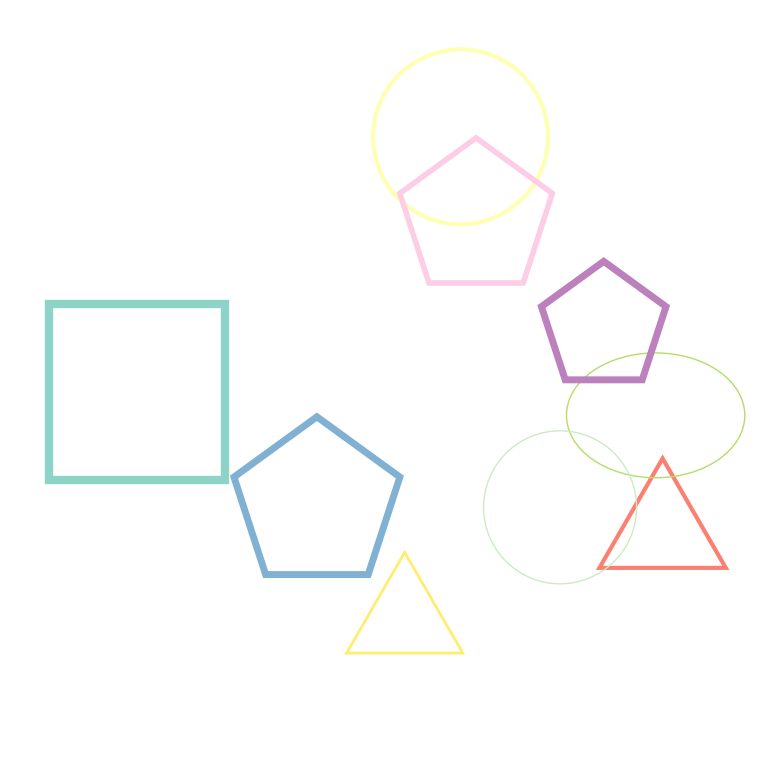[{"shape": "square", "thickness": 3, "radius": 0.57, "center": [0.178, 0.491]}, {"shape": "circle", "thickness": 1.5, "radius": 0.57, "center": [0.598, 0.822]}, {"shape": "triangle", "thickness": 1.5, "radius": 0.47, "center": [0.861, 0.31]}, {"shape": "pentagon", "thickness": 2.5, "radius": 0.57, "center": [0.412, 0.345]}, {"shape": "oval", "thickness": 0.5, "radius": 0.58, "center": [0.851, 0.461]}, {"shape": "pentagon", "thickness": 2, "radius": 0.52, "center": [0.618, 0.717]}, {"shape": "pentagon", "thickness": 2.5, "radius": 0.43, "center": [0.784, 0.576]}, {"shape": "circle", "thickness": 0.5, "radius": 0.5, "center": [0.727, 0.341]}, {"shape": "triangle", "thickness": 1, "radius": 0.44, "center": [0.526, 0.195]}]